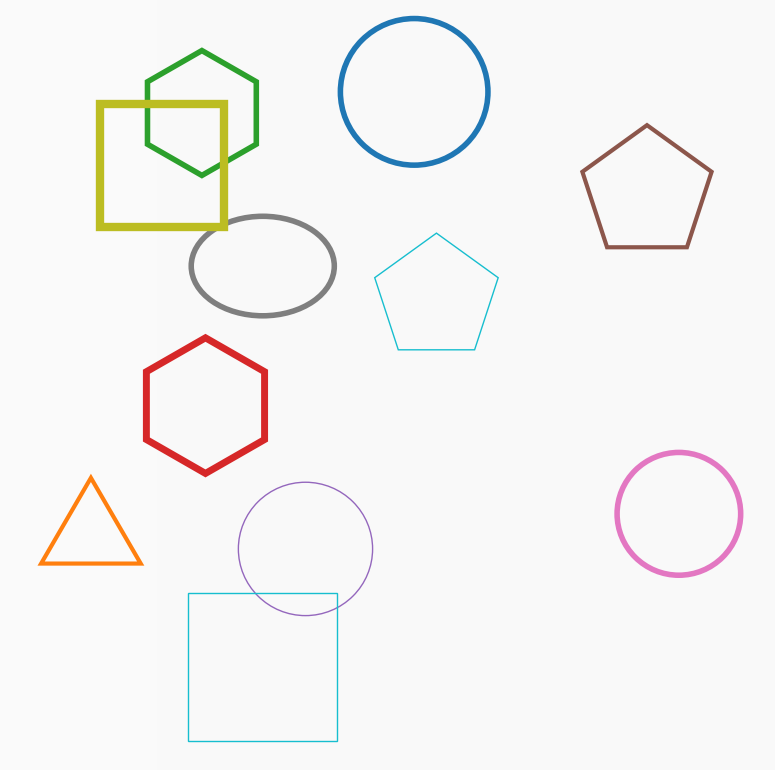[{"shape": "circle", "thickness": 2, "radius": 0.48, "center": [0.534, 0.881]}, {"shape": "triangle", "thickness": 1.5, "radius": 0.37, "center": [0.117, 0.305]}, {"shape": "hexagon", "thickness": 2, "radius": 0.41, "center": [0.261, 0.853]}, {"shape": "hexagon", "thickness": 2.5, "radius": 0.44, "center": [0.265, 0.473]}, {"shape": "circle", "thickness": 0.5, "radius": 0.43, "center": [0.394, 0.287]}, {"shape": "pentagon", "thickness": 1.5, "radius": 0.44, "center": [0.835, 0.75]}, {"shape": "circle", "thickness": 2, "radius": 0.4, "center": [0.876, 0.333]}, {"shape": "oval", "thickness": 2, "radius": 0.46, "center": [0.339, 0.654]}, {"shape": "square", "thickness": 3, "radius": 0.4, "center": [0.209, 0.785]}, {"shape": "pentagon", "thickness": 0.5, "radius": 0.42, "center": [0.563, 0.613]}, {"shape": "square", "thickness": 0.5, "radius": 0.48, "center": [0.339, 0.134]}]